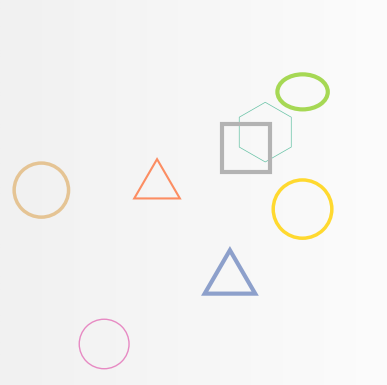[{"shape": "hexagon", "thickness": 0.5, "radius": 0.39, "center": [0.685, 0.657]}, {"shape": "triangle", "thickness": 1.5, "radius": 0.34, "center": [0.405, 0.519]}, {"shape": "triangle", "thickness": 3, "radius": 0.38, "center": [0.593, 0.275]}, {"shape": "circle", "thickness": 1, "radius": 0.32, "center": [0.269, 0.107]}, {"shape": "oval", "thickness": 3, "radius": 0.33, "center": [0.781, 0.761]}, {"shape": "circle", "thickness": 2.5, "radius": 0.38, "center": [0.781, 0.457]}, {"shape": "circle", "thickness": 2.5, "radius": 0.35, "center": [0.107, 0.506]}, {"shape": "square", "thickness": 3, "radius": 0.31, "center": [0.636, 0.615]}]